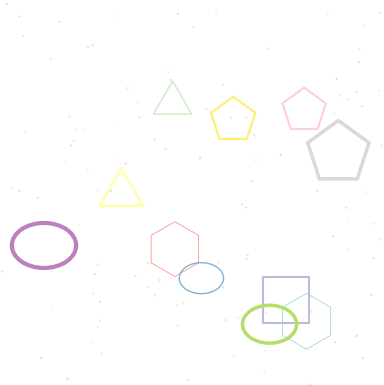[{"shape": "hexagon", "thickness": 0.5, "radius": 0.36, "center": [0.796, 0.165]}, {"shape": "triangle", "thickness": 2, "radius": 0.33, "center": [0.315, 0.498]}, {"shape": "square", "thickness": 1.5, "radius": 0.3, "center": [0.743, 0.221]}, {"shape": "hexagon", "thickness": 0.5, "radius": 0.36, "center": [0.454, 0.353]}, {"shape": "oval", "thickness": 1, "radius": 0.29, "center": [0.523, 0.278]}, {"shape": "oval", "thickness": 2.5, "radius": 0.35, "center": [0.7, 0.158]}, {"shape": "pentagon", "thickness": 1.5, "radius": 0.3, "center": [0.79, 0.713]}, {"shape": "pentagon", "thickness": 2.5, "radius": 0.42, "center": [0.879, 0.603]}, {"shape": "oval", "thickness": 3, "radius": 0.42, "center": [0.114, 0.362]}, {"shape": "triangle", "thickness": 1, "radius": 0.29, "center": [0.448, 0.732]}, {"shape": "pentagon", "thickness": 1.5, "radius": 0.3, "center": [0.606, 0.688]}]